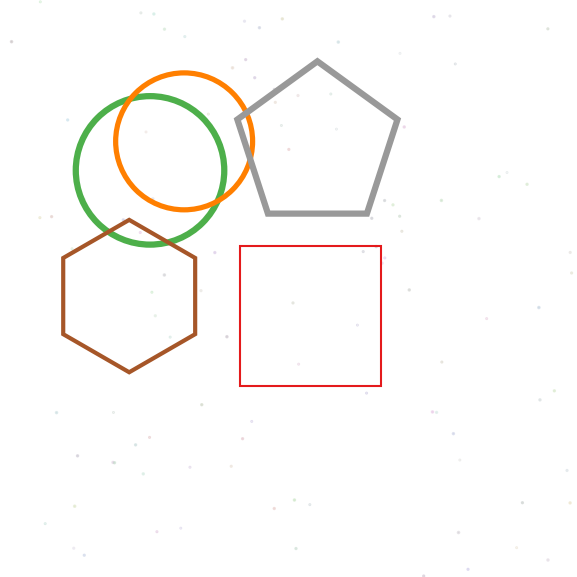[{"shape": "square", "thickness": 1, "radius": 0.61, "center": [0.538, 0.452]}, {"shape": "circle", "thickness": 3, "radius": 0.64, "center": [0.26, 0.704]}, {"shape": "circle", "thickness": 2.5, "radius": 0.59, "center": [0.319, 0.754]}, {"shape": "hexagon", "thickness": 2, "radius": 0.66, "center": [0.224, 0.486]}, {"shape": "pentagon", "thickness": 3, "radius": 0.73, "center": [0.55, 0.747]}]